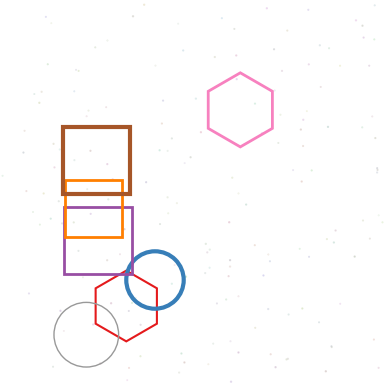[{"shape": "hexagon", "thickness": 1.5, "radius": 0.46, "center": [0.328, 0.205]}, {"shape": "circle", "thickness": 3, "radius": 0.37, "center": [0.403, 0.273]}, {"shape": "square", "thickness": 2, "radius": 0.44, "center": [0.255, 0.375]}, {"shape": "square", "thickness": 2, "radius": 0.37, "center": [0.243, 0.459]}, {"shape": "square", "thickness": 3, "radius": 0.44, "center": [0.251, 0.583]}, {"shape": "hexagon", "thickness": 2, "radius": 0.48, "center": [0.624, 0.715]}, {"shape": "circle", "thickness": 1, "radius": 0.42, "center": [0.224, 0.131]}]